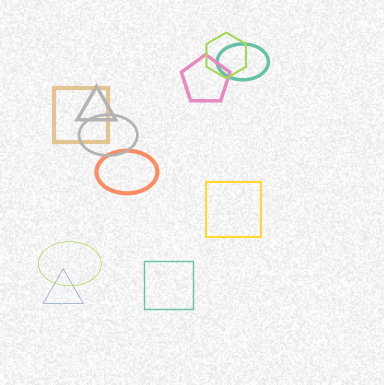[{"shape": "square", "thickness": 1, "radius": 0.32, "center": [0.438, 0.26]}, {"shape": "oval", "thickness": 2.5, "radius": 0.33, "center": [0.631, 0.839]}, {"shape": "oval", "thickness": 3, "radius": 0.4, "center": [0.33, 0.553]}, {"shape": "triangle", "thickness": 0.5, "radius": 0.3, "center": [0.164, 0.241]}, {"shape": "pentagon", "thickness": 2.5, "radius": 0.33, "center": [0.534, 0.792]}, {"shape": "oval", "thickness": 0.5, "radius": 0.41, "center": [0.181, 0.315]}, {"shape": "hexagon", "thickness": 1.5, "radius": 0.3, "center": [0.588, 0.856]}, {"shape": "square", "thickness": 1.5, "radius": 0.36, "center": [0.608, 0.456]}, {"shape": "square", "thickness": 3, "radius": 0.35, "center": [0.21, 0.702]}, {"shape": "oval", "thickness": 2, "radius": 0.38, "center": [0.281, 0.649]}, {"shape": "triangle", "thickness": 2.5, "radius": 0.29, "center": [0.251, 0.718]}]